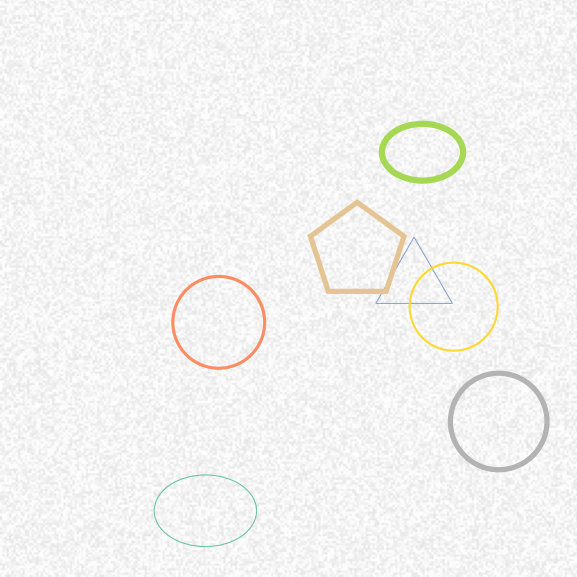[{"shape": "oval", "thickness": 0.5, "radius": 0.44, "center": [0.356, 0.115]}, {"shape": "circle", "thickness": 1.5, "radius": 0.4, "center": [0.379, 0.441]}, {"shape": "triangle", "thickness": 0.5, "radius": 0.38, "center": [0.717, 0.512]}, {"shape": "oval", "thickness": 3, "radius": 0.35, "center": [0.732, 0.736]}, {"shape": "circle", "thickness": 1, "radius": 0.38, "center": [0.786, 0.468]}, {"shape": "pentagon", "thickness": 2.5, "radius": 0.43, "center": [0.619, 0.564]}, {"shape": "circle", "thickness": 2.5, "radius": 0.42, "center": [0.864, 0.269]}]